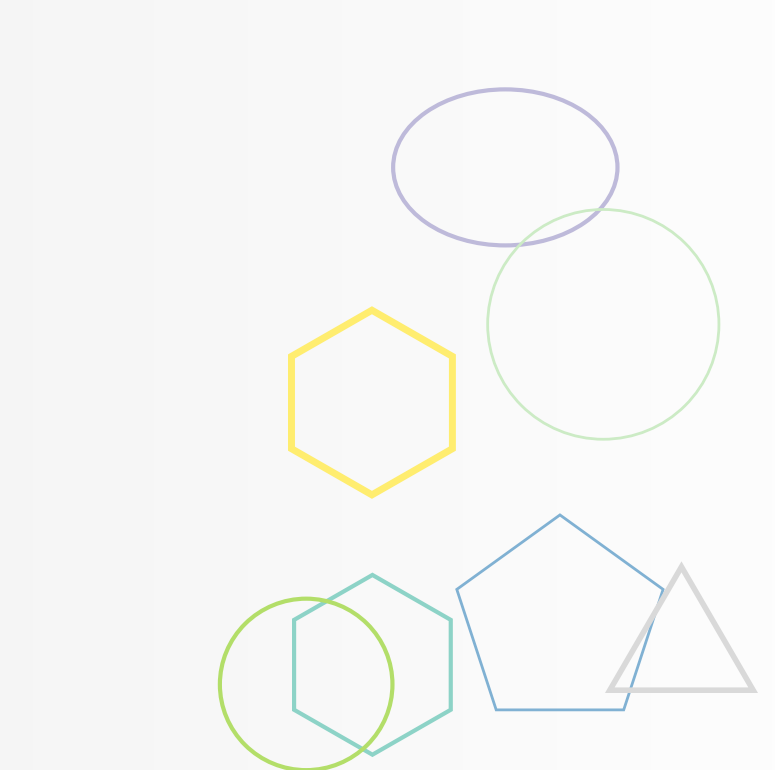[{"shape": "hexagon", "thickness": 1.5, "radius": 0.58, "center": [0.481, 0.137]}, {"shape": "oval", "thickness": 1.5, "radius": 0.72, "center": [0.652, 0.783]}, {"shape": "pentagon", "thickness": 1, "radius": 0.7, "center": [0.723, 0.191]}, {"shape": "circle", "thickness": 1.5, "radius": 0.56, "center": [0.395, 0.111]}, {"shape": "triangle", "thickness": 2, "radius": 0.53, "center": [0.879, 0.157]}, {"shape": "circle", "thickness": 1, "radius": 0.75, "center": [0.778, 0.579]}, {"shape": "hexagon", "thickness": 2.5, "radius": 0.6, "center": [0.48, 0.477]}]